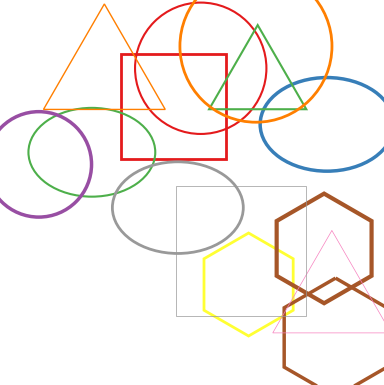[{"shape": "circle", "thickness": 1.5, "radius": 0.85, "center": [0.521, 0.823]}, {"shape": "square", "thickness": 2, "radius": 0.68, "center": [0.451, 0.722]}, {"shape": "oval", "thickness": 2.5, "radius": 0.87, "center": [0.849, 0.677]}, {"shape": "triangle", "thickness": 1.5, "radius": 0.73, "center": [0.669, 0.789]}, {"shape": "oval", "thickness": 1.5, "radius": 0.82, "center": [0.239, 0.605]}, {"shape": "circle", "thickness": 2.5, "radius": 0.68, "center": [0.101, 0.573]}, {"shape": "triangle", "thickness": 1, "radius": 0.91, "center": [0.271, 0.807]}, {"shape": "circle", "thickness": 2, "radius": 0.99, "center": [0.665, 0.88]}, {"shape": "hexagon", "thickness": 2, "radius": 0.67, "center": [0.646, 0.261]}, {"shape": "hexagon", "thickness": 3, "radius": 0.71, "center": [0.842, 0.355]}, {"shape": "hexagon", "thickness": 2.5, "radius": 0.77, "center": [0.872, 0.124]}, {"shape": "triangle", "thickness": 0.5, "radius": 0.89, "center": [0.862, 0.224]}, {"shape": "oval", "thickness": 2, "radius": 0.85, "center": [0.462, 0.461]}, {"shape": "square", "thickness": 0.5, "radius": 0.84, "center": [0.627, 0.347]}]